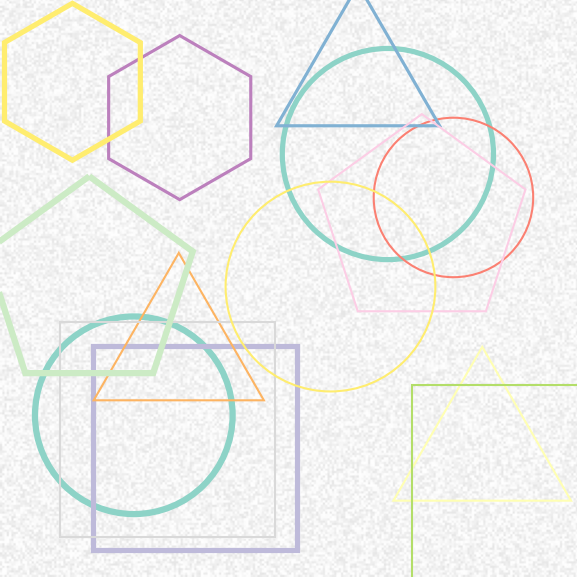[{"shape": "circle", "thickness": 3, "radius": 0.86, "center": [0.232, 0.28]}, {"shape": "circle", "thickness": 2.5, "radius": 0.91, "center": [0.672, 0.732]}, {"shape": "triangle", "thickness": 1, "radius": 0.89, "center": [0.835, 0.221]}, {"shape": "square", "thickness": 2.5, "radius": 0.88, "center": [0.338, 0.224]}, {"shape": "circle", "thickness": 1, "radius": 0.69, "center": [0.785, 0.657]}, {"shape": "triangle", "thickness": 1.5, "radius": 0.81, "center": [0.62, 0.863]}, {"shape": "triangle", "thickness": 1, "radius": 0.85, "center": [0.31, 0.391]}, {"shape": "square", "thickness": 1, "radius": 0.85, "center": [0.883, 0.162]}, {"shape": "pentagon", "thickness": 1, "radius": 0.94, "center": [0.73, 0.613]}, {"shape": "square", "thickness": 1, "radius": 0.93, "center": [0.291, 0.255]}, {"shape": "hexagon", "thickness": 1.5, "radius": 0.71, "center": [0.311, 0.796]}, {"shape": "pentagon", "thickness": 3, "radius": 0.94, "center": [0.155, 0.505]}, {"shape": "hexagon", "thickness": 2.5, "radius": 0.68, "center": [0.125, 0.858]}, {"shape": "circle", "thickness": 1, "radius": 0.91, "center": [0.572, 0.503]}]